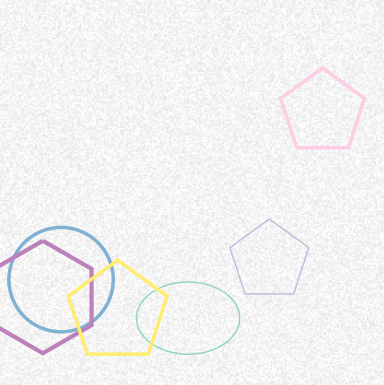[{"shape": "oval", "thickness": 1, "radius": 0.67, "center": [0.489, 0.174]}, {"shape": "pentagon", "thickness": 1, "radius": 0.54, "center": [0.7, 0.323]}, {"shape": "circle", "thickness": 2.5, "radius": 0.68, "center": [0.159, 0.274]}, {"shape": "pentagon", "thickness": 2.5, "radius": 0.57, "center": [0.838, 0.709]}, {"shape": "hexagon", "thickness": 3, "radius": 0.73, "center": [0.111, 0.229]}, {"shape": "pentagon", "thickness": 2.5, "radius": 0.67, "center": [0.306, 0.189]}]